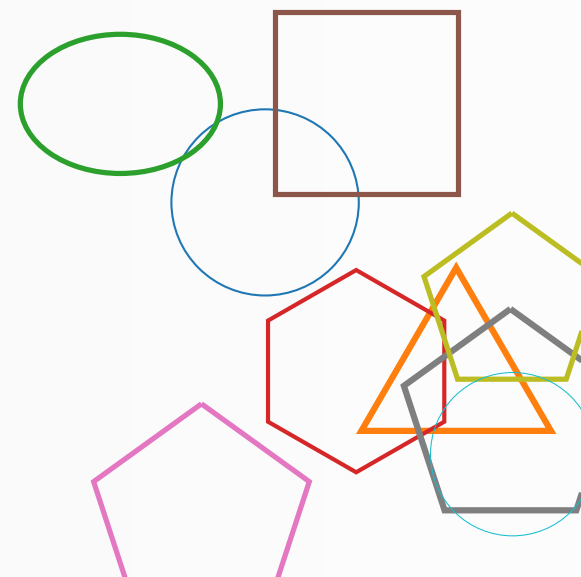[{"shape": "circle", "thickness": 1, "radius": 0.81, "center": [0.456, 0.649]}, {"shape": "triangle", "thickness": 3, "radius": 0.94, "center": [0.785, 0.347]}, {"shape": "oval", "thickness": 2.5, "radius": 0.86, "center": [0.207, 0.819]}, {"shape": "hexagon", "thickness": 2, "radius": 0.88, "center": [0.613, 0.356]}, {"shape": "square", "thickness": 2.5, "radius": 0.79, "center": [0.631, 0.82]}, {"shape": "pentagon", "thickness": 2.5, "radius": 0.98, "center": [0.347, 0.105]}, {"shape": "pentagon", "thickness": 3, "radius": 0.96, "center": [0.878, 0.271]}, {"shape": "pentagon", "thickness": 2.5, "radius": 0.8, "center": [0.881, 0.471]}, {"shape": "circle", "thickness": 0.5, "radius": 0.71, "center": [0.882, 0.213]}]